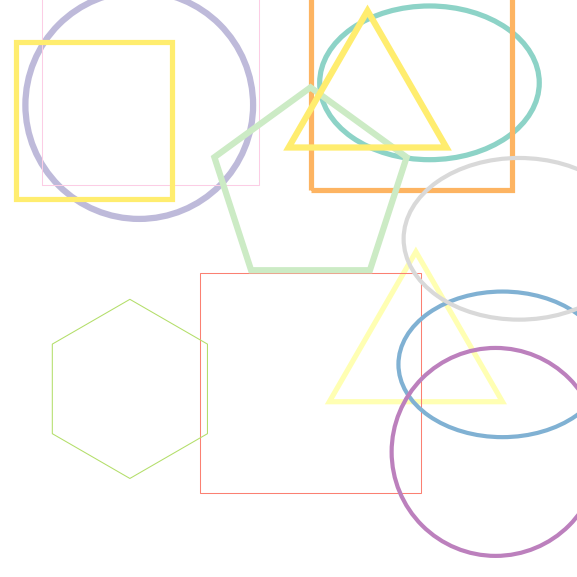[{"shape": "oval", "thickness": 2.5, "radius": 0.95, "center": [0.744, 0.856]}, {"shape": "triangle", "thickness": 2.5, "radius": 0.87, "center": [0.72, 0.39]}, {"shape": "circle", "thickness": 3, "radius": 0.99, "center": [0.241, 0.817]}, {"shape": "square", "thickness": 0.5, "radius": 0.95, "center": [0.538, 0.336]}, {"shape": "oval", "thickness": 2, "radius": 0.9, "center": [0.87, 0.368]}, {"shape": "square", "thickness": 2.5, "radius": 0.87, "center": [0.713, 0.844]}, {"shape": "hexagon", "thickness": 0.5, "radius": 0.78, "center": [0.225, 0.326]}, {"shape": "square", "thickness": 0.5, "radius": 0.94, "center": [0.261, 0.866]}, {"shape": "oval", "thickness": 2, "radius": 1.0, "center": [0.899, 0.586]}, {"shape": "circle", "thickness": 2, "radius": 0.9, "center": [0.858, 0.217]}, {"shape": "pentagon", "thickness": 3, "radius": 0.88, "center": [0.538, 0.673]}, {"shape": "triangle", "thickness": 3, "radius": 0.79, "center": [0.636, 0.823]}, {"shape": "square", "thickness": 2.5, "radius": 0.68, "center": [0.162, 0.791]}]